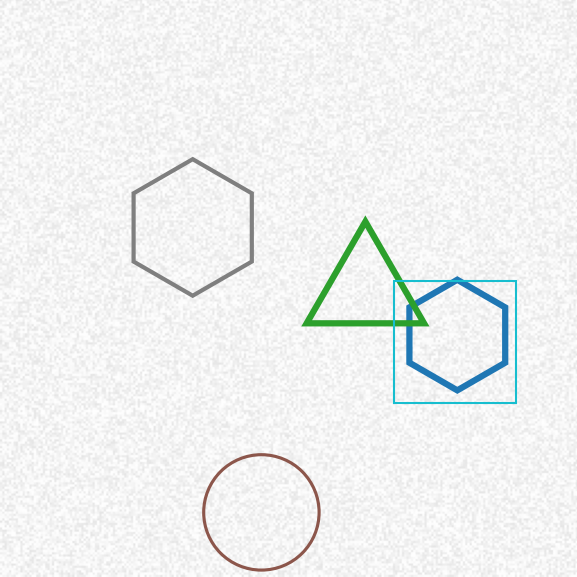[{"shape": "hexagon", "thickness": 3, "radius": 0.48, "center": [0.792, 0.419]}, {"shape": "triangle", "thickness": 3, "radius": 0.59, "center": [0.633, 0.498]}, {"shape": "circle", "thickness": 1.5, "radius": 0.5, "center": [0.453, 0.112]}, {"shape": "hexagon", "thickness": 2, "radius": 0.59, "center": [0.334, 0.605]}, {"shape": "square", "thickness": 1, "radius": 0.53, "center": [0.788, 0.407]}]